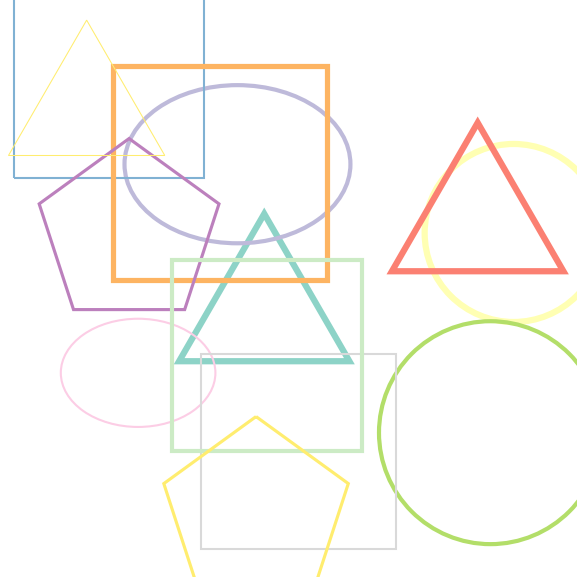[{"shape": "triangle", "thickness": 3, "radius": 0.85, "center": [0.458, 0.459]}, {"shape": "circle", "thickness": 3, "radius": 0.77, "center": [0.889, 0.596]}, {"shape": "oval", "thickness": 2, "radius": 0.98, "center": [0.411, 0.715]}, {"shape": "triangle", "thickness": 3, "radius": 0.86, "center": [0.827, 0.615]}, {"shape": "square", "thickness": 1, "radius": 0.82, "center": [0.189, 0.855]}, {"shape": "square", "thickness": 2.5, "radius": 0.93, "center": [0.381, 0.7]}, {"shape": "circle", "thickness": 2, "radius": 0.97, "center": [0.849, 0.25]}, {"shape": "oval", "thickness": 1, "radius": 0.67, "center": [0.239, 0.354]}, {"shape": "square", "thickness": 1, "radius": 0.85, "center": [0.517, 0.217]}, {"shape": "pentagon", "thickness": 1.5, "radius": 0.82, "center": [0.224, 0.595]}, {"shape": "square", "thickness": 2, "radius": 0.83, "center": [0.462, 0.384]}, {"shape": "pentagon", "thickness": 1.5, "radius": 0.84, "center": [0.443, 0.11]}, {"shape": "triangle", "thickness": 0.5, "radius": 0.78, "center": [0.15, 0.808]}]